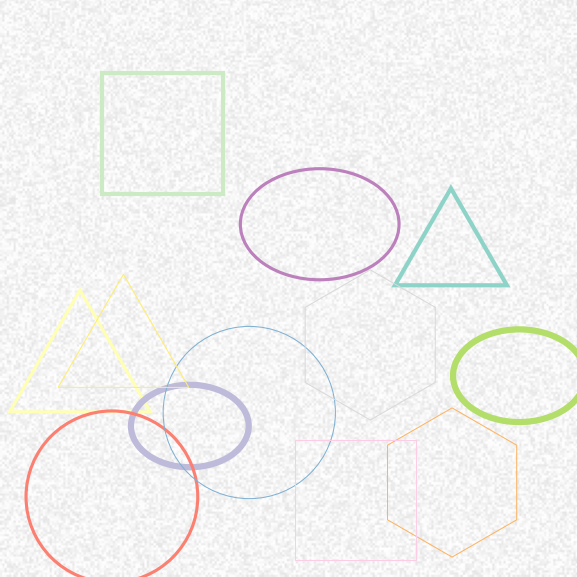[{"shape": "triangle", "thickness": 2, "radius": 0.56, "center": [0.781, 0.561]}, {"shape": "triangle", "thickness": 1.5, "radius": 0.7, "center": [0.139, 0.356]}, {"shape": "oval", "thickness": 3, "radius": 0.51, "center": [0.329, 0.261]}, {"shape": "circle", "thickness": 1.5, "radius": 0.74, "center": [0.194, 0.139]}, {"shape": "circle", "thickness": 0.5, "radius": 0.75, "center": [0.432, 0.285]}, {"shape": "hexagon", "thickness": 0.5, "radius": 0.65, "center": [0.783, 0.164]}, {"shape": "oval", "thickness": 3, "radius": 0.57, "center": [0.899, 0.349]}, {"shape": "square", "thickness": 0.5, "radius": 0.52, "center": [0.616, 0.134]}, {"shape": "hexagon", "thickness": 0.5, "radius": 0.65, "center": [0.641, 0.402]}, {"shape": "oval", "thickness": 1.5, "radius": 0.69, "center": [0.554, 0.611]}, {"shape": "square", "thickness": 2, "radius": 0.52, "center": [0.282, 0.768]}, {"shape": "triangle", "thickness": 0.5, "radius": 0.65, "center": [0.214, 0.394]}]